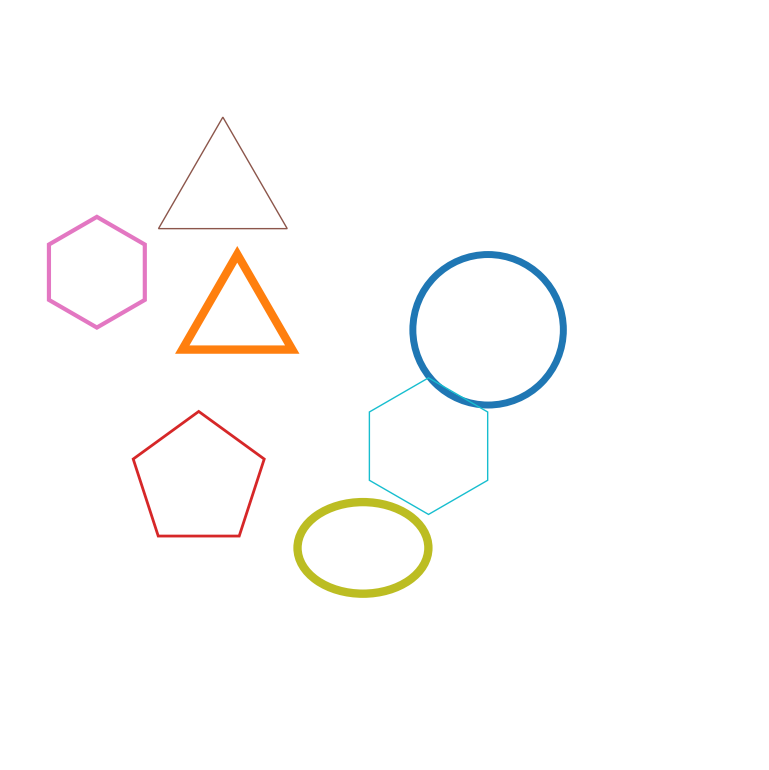[{"shape": "circle", "thickness": 2.5, "radius": 0.49, "center": [0.634, 0.572]}, {"shape": "triangle", "thickness": 3, "radius": 0.41, "center": [0.308, 0.587]}, {"shape": "pentagon", "thickness": 1, "radius": 0.45, "center": [0.258, 0.376]}, {"shape": "triangle", "thickness": 0.5, "radius": 0.48, "center": [0.289, 0.751]}, {"shape": "hexagon", "thickness": 1.5, "radius": 0.36, "center": [0.126, 0.646]}, {"shape": "oval", "thickness": 3, "radius": 0.42, "center": [0.471, 0.288]}, {"shape": "hexagon", "thickness": 0.5, "radius": 0.44, "center": [0.557, 0.421]}]